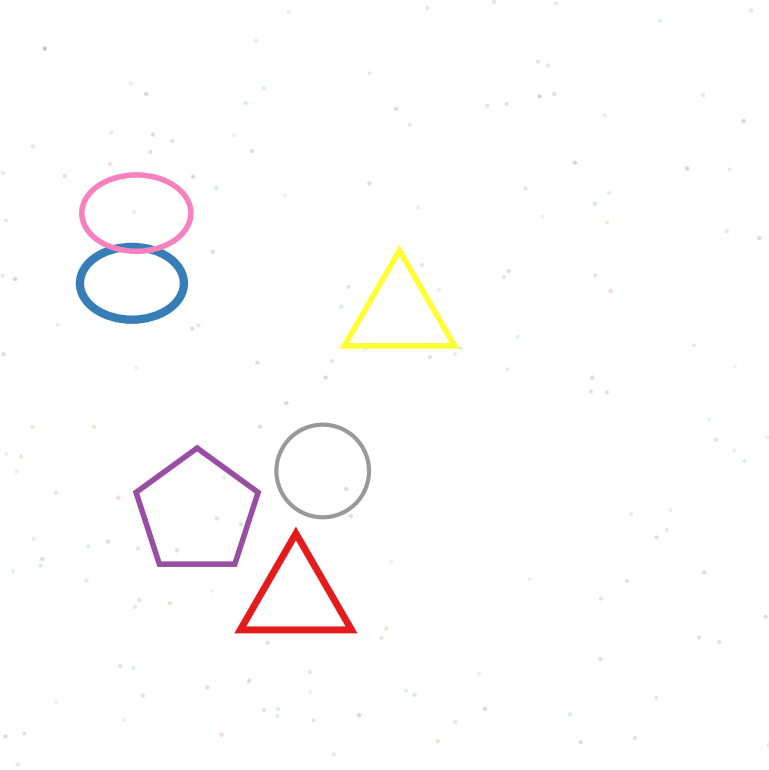[{"shape": "triangle", "thickness": 2.5, "radius": 0.42, "center": [0.384, 0.224]}, {"shape": "oval", "thickness": 3, "radius": 0.34, "center": [0.171, 0.632]}, {"shape": "pentagon", "thickness": 2, "radius": 0.42, "center": [0.256, 0.335]}, {"shape": "triangle", "thickness": 2, "radius": 0.41, "center": [0.519, 0.592]}, {"shape": "oval", "thickness": 2, "radius": 0.35, "center": [0.177, 0.723]}, {"shape": "circle", "thickness": 1.5, "radius": 0.3, "center": [0.419, 0.388]}]